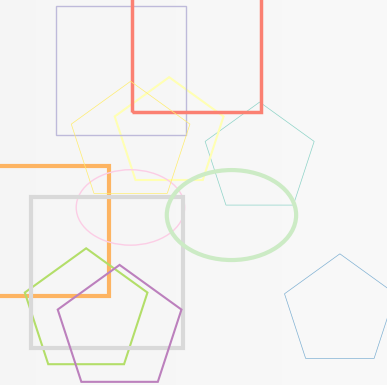[{"shape": "pentagon", "thickness": 0.5, "radius": 0.74, "center": [0.67, 0.587]}, {"shape": "pentagon", "thickness": 1.5, "radius": 0.74, "center": [0.437, 0.652]}, {"shape": "square", "thickness": 1, "radius": 0.84, "center": [0.313, 0.816]}, {"shape": "square", "thickness": 2.5, "radius": 0.83, "center": [0.508, 0.877]}, {"shape": "pentagon", "thickness": 0.5, "radius": 0.75, "center": [0.877, 0.19]}, {"shape": "square", "thickness": 3, "radius": 0.84, "center": [0.112, 0.401]}, {"shape": "pentagon", "thickness": 1.5, "radius": 0.83, "center": [0.222, 0.189]}, {"shape": "oval", "thickness": 1, "radius": 0.7, "center": [0.337, 0.461]}, {"shape": "square", "thickness": 3, "radius": 0.98, "center": [0.277, 0.292]}, {"shape": "pentagon", "thickness": 1.5, "radius": 0.84, "center": [0.309, 0.144]}, {"shape": "oval", "thickness": 3, "radius": 0.83, "center": [0.597, 0.441]}, {"shape": "pentagon", "thickness": 0.5, "radius": 0.8, "center": [0.337, 0.628]}]